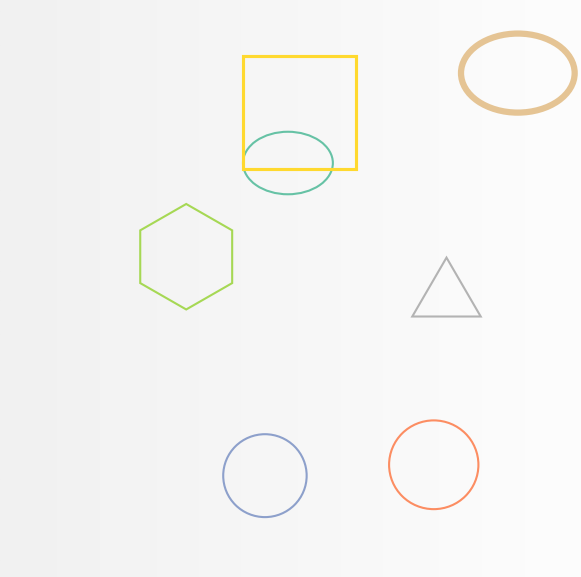[{"shape": "oval", "thickness": 1, "radius": 0.39, "center": [0.495, 0.717]}, {"shape": "circle", "thickness": 1, "radius": 0.38, "center": [0.746, 0.194]}, {"shape": "circle", "thickness": 1, "radius": 0.36, "center": [0.456, 0.175]}, {"shape": "hexagon", "thickness": 1, "radius": 0.46, "center": [0.32, 0.555]}, {"shape": "square", "thickness": 1.5, "radius": 0.49, "center": [0.515, 0.805]}, {"shape": "oval", "thickness": 3, "radius": 0.49, "center": [0.891, 0.873]}, {"shape": "triangle", "thickness": 1, "radius": 0.34, "center": [0.768, 0.485]}]